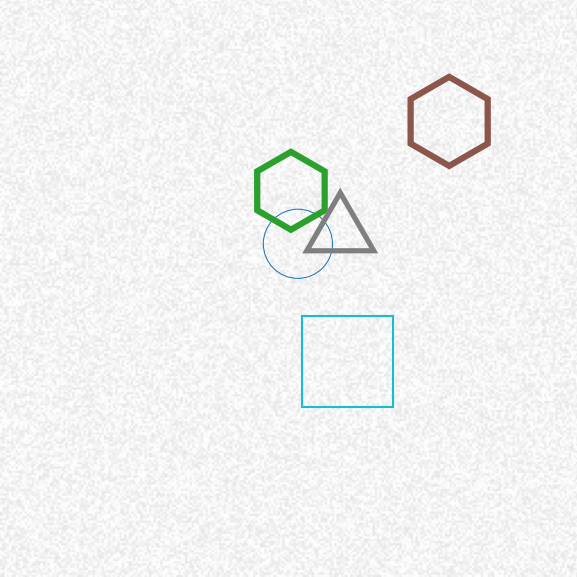[{"shape": "circle", "thickness": 0.5, "radius": 0.3, "center": [0.516, 0.577]}, {"shape": "hexagon", "thickness": 3, "radius": 0.34, "center": [0.504, 0.669]}, {"shape": "hexagon", "thickness": 3, "radius": 0.39, "center": [0.778, 0.789]}, {"shape": "triangle", "thickness": 2.5, "radius": 0.33, "center": [0.589, 0.598]}, {"shape": "square", "thickness": 1, "radius": 0.39, "center": [0.602, 0.373]}]